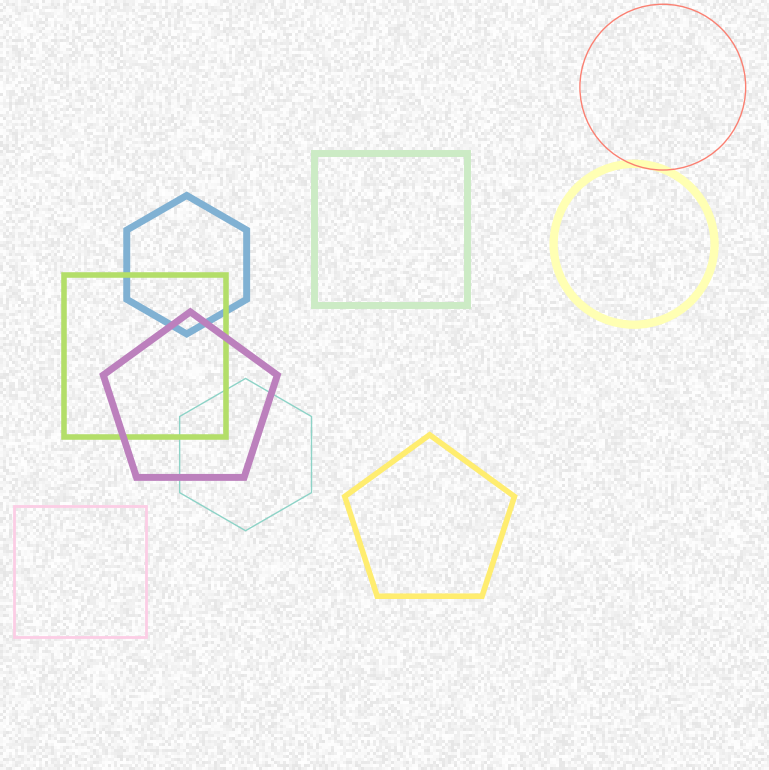[{"shape": "hexagon", "thickness": 0.5, "radius": 0.49, "center": [0.319, 0.41]}, {"shape": "circle", "thickness": 3, "radius": 0.52, "center": [0.823, 0.683]}, {"shape": "circle", "thickness": 0.5, "radius": 0.54, "center": [0.861, 0.887]}, {"shape": "hexagon", "thickness": 2.5, "radius": 0.45, "center": [0.242, 0.656]}, {"shape": "square", "thickness": 2, "radius": 0.53, "center": [0.188, 0.538]}, {"shape": "square", "thickness": 1, "radius": 0.43, "center": [0.104, 0.258]}, {"shape": "pentagon", "thickness": 2.5, "radius": 0.59, "center": [0.247, 0.476]}, {"shape": "square", "thickness": 2.5, "radius": 0.49, "center": [0.507, 0.703]}, {"shape": "pentagon", "thickness": 2, "radius": 0.58, "center": [0.558, 0.319]}]